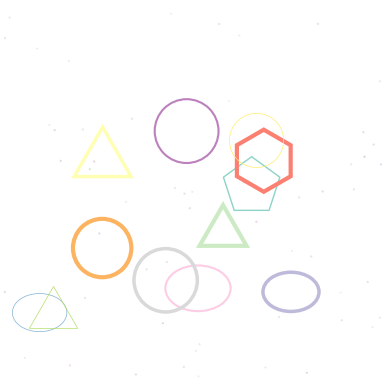[{"shape": "pentagon", "thickness": 1, "radius": 0.39, "center": [0.654, 0.516]}, {"shape": "triangle", "thickness": 2.5, "radius": 0.43, "center": [0.266, 0.584]}, {"shape": "oval", "thickness": 2.5, "radius": 0.36, "center": [0.756, 0.242]}, {"shape": "hexagon", "thickness": 3, "radius": 0.4, "center": [0.685, 0.583]}, {"shape": "oval", "thickness": 0.5, "radius": 0.35, "center": [0.103, 0.188]}, {"shape": "circle", "thickness": 3, "radius": 0.38, "center": [0.265, 0.356]}, {"shape": "triangle", "thickness": 0.5, "radius": 0.36, "center": [0.139, 0.183]}, {"shape": "oval", "thickness": 1.5, "radius": 0.42, "center": [0.514, 0.251]}, {"shape": "circle", "thickness": 2.5, "radius": 0.41, "center": [0.43, 0.272]}, {"shape": "circle", "thickness": 1.5, "radius": 0.41, "center": [0.485, 0.659]}, {"shape": "triangle", "thickness": 3, "radius": 0.35, "center": [0.579, 0.397]}, {"shape": "circle", "thickness": 0.5, "radius": 0.35, "center": [0.666, 0.635]}]